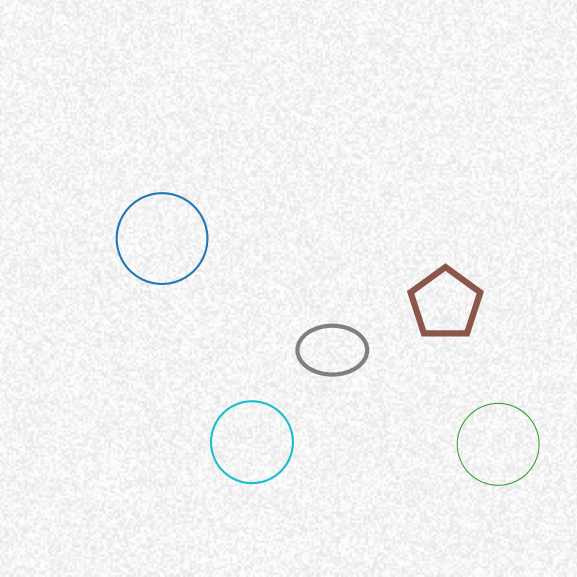[{"shape": "circle", "thickness": 1, "radius": 0.39, "center": [0.281, 0.586]}, {"shape": "circle", "thickness": 0.5, "radius": 0.35, "center": [0.863, 0.23]}, {"shape": "pentagon", "thickness": 3, "radius": 0.32, "center": [0.771, 0.473]}, {"shape": "oval", "thickness": 2, "radius": 0.3, "center": [0.575, 0.393]}, {"shape": "circle", "thickness": 1, "radius": 0.35, "center": [0.436, 0.233]}]